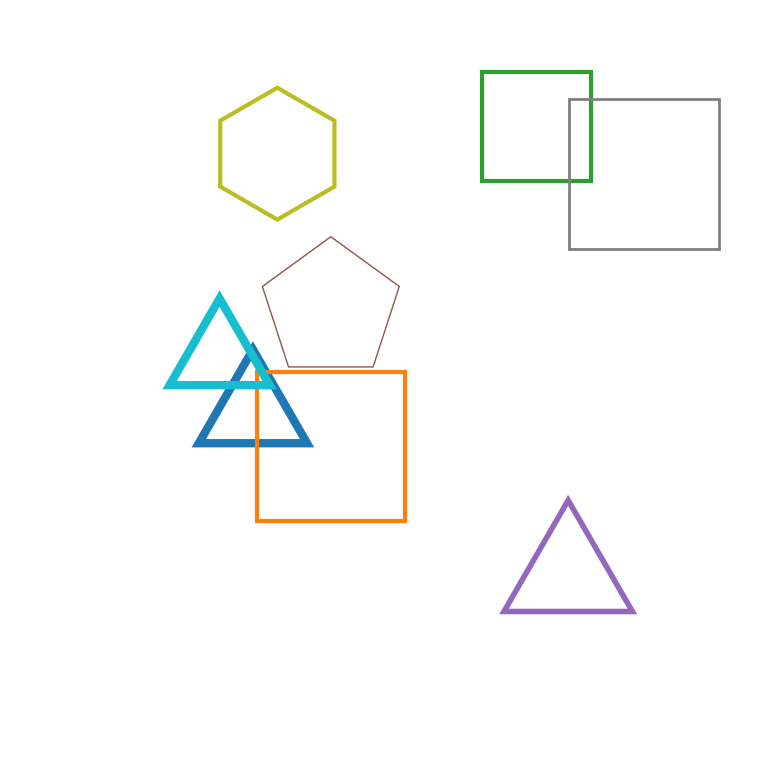[{"shape": "triangle", "thickness": 3, "radius": 0.41, "center": [0.328, 0.465]}, {"shape": "square", "thickness": 1.5, "radius": 0.48, "center": [0.43, 0.42]}, {"shape": "square", "thickness": 1.5, "radius": 0.35, "center": [0.697, 0.836]}, {"shape": "triangle", "thickness": 2, "radius": 0.48, "center": [0.738, 0.254]}, {"shape": "pentagon", "thickness": 0.5, "radius": 0.47, "center": [0.43, 0.599]}, {"shape": "square", "thickness": 1, "radius": 0.49, "center": [0.837, 0.774]}, {"shape": "hexagon", "thickness": 1.5, "radius": 0.43, "center": [0.36, 0.8]}, {"shape": "triangle", "thickness": 3, "radius": 0.38, "center": [0.285, 0.537]}]